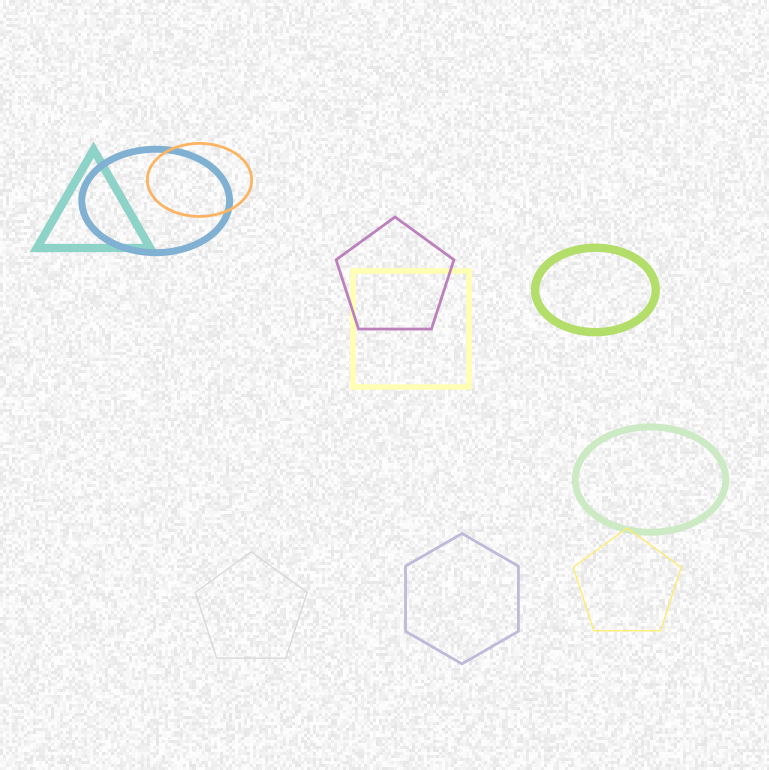[{"shape": "triangle", "thickness": 3, "radius": 0.43, "center": [0.122, 0.72]}, {"shape": "square", "thickness": 2, "radius": 0.38, "center": [0.534, 0.573]}, {"shape": "hexagon", "thickness": 1, "radius": 0.42, "center": [0.6, 0.222]}, {"shape": "oval", "thickness": 2.5, "radius": 0.48, "center": [0.202, 0.739]}, {"shape": "oval", "thickness": 1, "radius": 0.34, "center": [0.259, 0.766]}, {"shape": "oval", "thickness": 3, "radius": 0.39, "center": [0.773, 0.623]}, {"shape": "pentagon", "thickness": 0.5, "radius": 0.38, "center": [0.326, 0.207]}, {"shape": "pentagon", "thickness": 1, "radius": 0.4, "center": [0.513, 0.638]}, {"shape": "oval", "thickness": 2.5, "radius": 0.49, "center": [0.845, 0.377]}, {"shape": "pentagon", "thickness": 0.5, "radius": 0.37, "center": [0.815, 0.24]}]